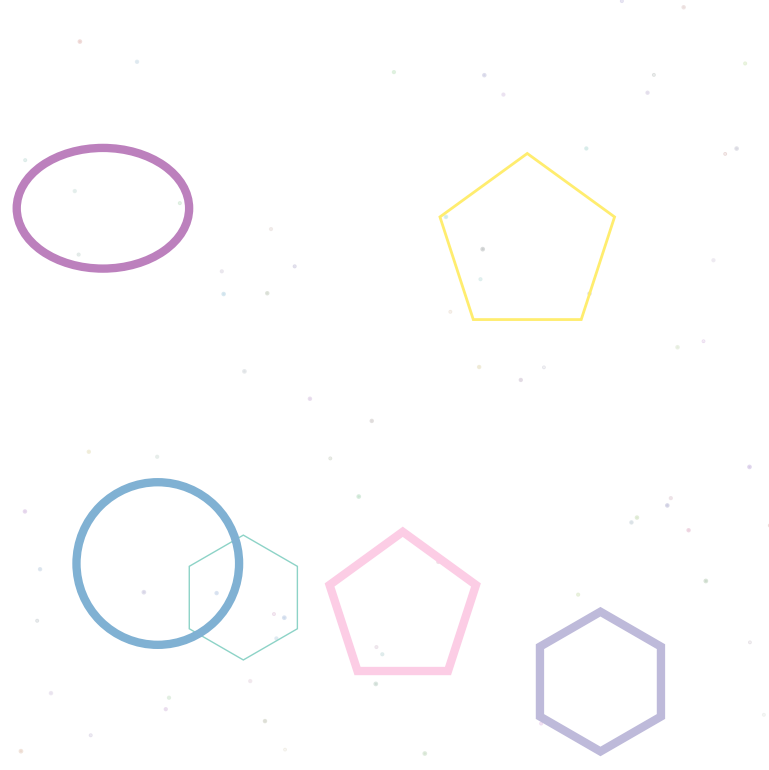[{"shape": "hexagon", "thickness": 0.5, "radius": 0.41, "center": [0.316, 0.224]}, {"shape": "hexagon", "thickness": 3, "radius": 0.45, "center": [0.78, 0.115]}, {"shape": "circle", "thickness": 3, "radius": 0.53, "center": [0.205, 0.268]}, {"shape": "pentagon", "thickness": 3, "radius": 0.5, "center": [0.523, 0.209]}, {"shape": "oval", "thickness": 3, "radius": 0.56, "center": [0.134, 0.73]}, {"shape": "pentagon", "thickness": 1, "radius": 0.6, "center": [0.685, 0.681]}]